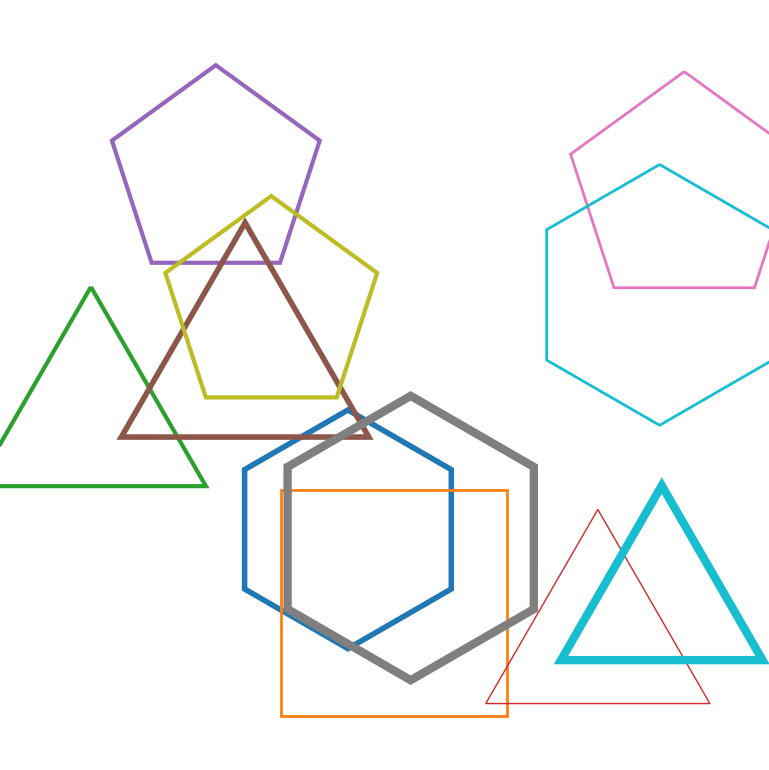[{"shape": "hexagon", "thickness": 2, "radius": 0.77, "center": [0.452, 0.313]}, {"shape": "square", "thickness": 1, "radius": 0.73, "center": [0.512, 0.217]}, {"shape": "triangle", "thickness": 1.5, "radius": 0.86, "center": [0.118, 0.455]}, {"shape": "triangle", "thickness": 0.5, "radius": 0.84, "center": [0.776, 0.17]}, {"shape": "pentagon", "thickness": 1.5, "radius": 0.71, "center": [0.28, 0.774]}, {"shape": "triangle", "thickness": 2, "radius": 0.93, "center": [0.318, 0.525]}, {"shape": "pentagon", "thickness": 1, "radius": 0.78, "center": [0.889, 0.752]}, {"shape": "hexagon", "thickness": 3, "radius": 0.92, "center": [0.533, 0.301]}, {"shape": "pentagon", "thickness": 1.5, "radius": 0.72, "center": [0.352, 0.601]}, {"shape": "hexagon", "thickness": 1, "radius": 0.85, "center": [0.857, 0.617]}, {"shape": "triangle", "thickness": 3, "radius": 0.76, "center": [0.859, 0.218]}]